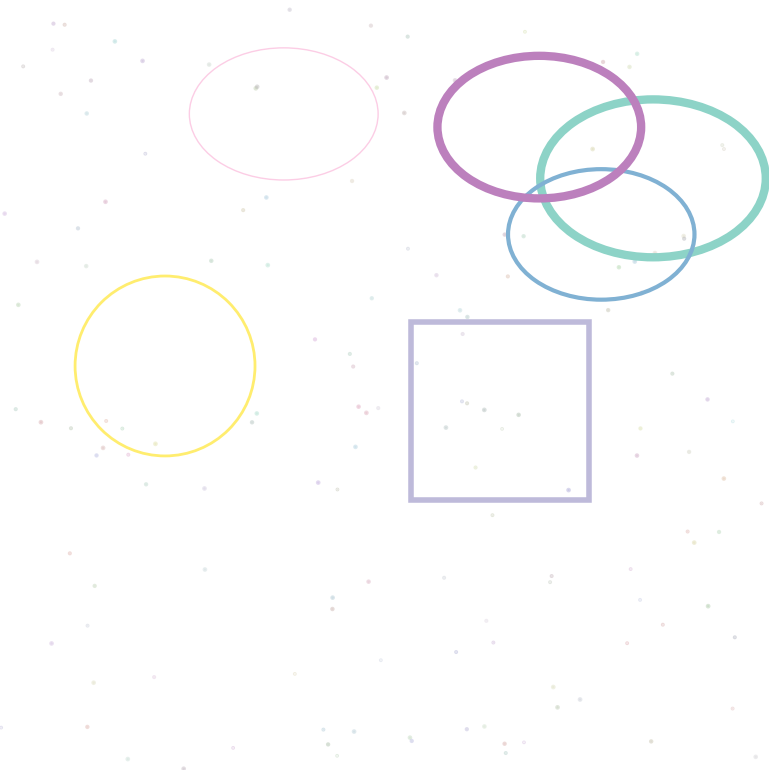[{"shape": "oval", "thickness": 3, "radius": 0.73, "center": [0.848, 0.768]}, {"shape": "square", "thickness": 2, "radius": 0.58, "center": [0.65, 0.466]}, {"shape": "oval", "thickness": 1.5, "radius": 0.61, "center": [0.781, 0.696]}, {"shape": "oval", "thickness": 0.5, "radius": 0.61, "center": [0.368, 0.852]}, {"shape": "oval", "thickness": 3, "radius": 0.66, "center": [0.7, 0.835]}, {"shape": "circle", "thickness": 1, "radius": 0.58, "center": [0.214, 0.525]}]